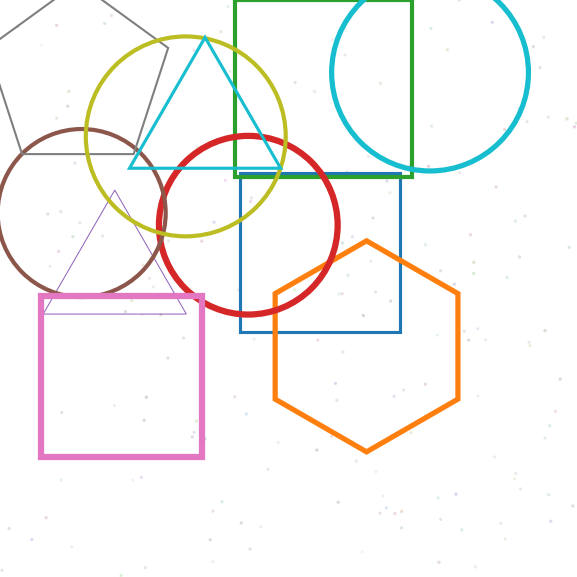[{"shape": "square", "thickness": 1.5, "radius": 0.69, "center": [0.554, 0.562]}, {"shape": "hexagon", "thickness": 2.5, "radius": 0.91, "center": [0.635, 0.399]}, {"shape": "square", "thickness": 2, "radius": 0.76, "center": [0.561, 0.845]}, {"shape": "circle", "thickness": 3, "radius": 0.77, "center": [0.43, 0.609]}, {"shape": "triangle", "thickness": 0.5, "radius": 0.72, "center": [0.199, 0.527]}, {"shape": "circle", "thickness": 2, "radius": 0.73, "center": [0.141, 0.63]}, {"shape": "square", "thickness": 3, "radius": 0.69, "center": [0.21, 0.347]}, {"shape": "pentagon", "thickness": 1, "radius": 0.82, "center": [0.135, 0.865]}, {"shape": "circle", "thickness": 2, "radius": 0.87, "center": [0.322, 0.763]}, {"shape": "circle", "thickness": 2.5, "radius": 0.85, "center": [0.745, 0.873]}, {"shape": "triangle", "thickness": 1.5, "radius": 0.76, "center": [0.355, 0.783]}]